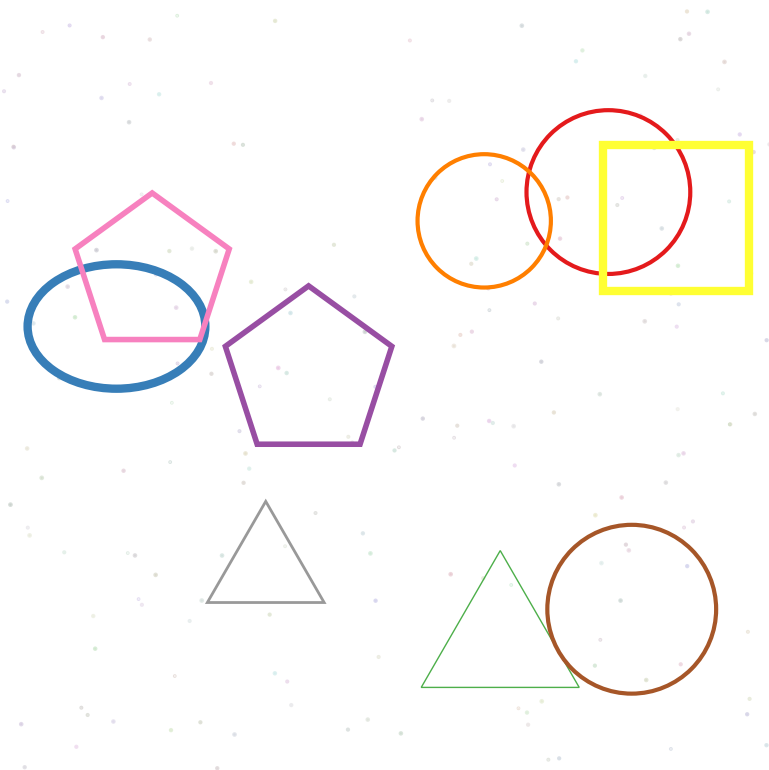[{"shape": "circle", "thickness": 1.5, "radius": 0.53, "center": [0.79, 0.751]}, {"shape": "oval", "thickness": 3, "radius": 0.58, "center": [0.151, 0.576]}, {"shape": "triangle", "thickness": 0.5, "radius": 0.59, "center": [0.65, 0.166]}, {"shape": "pentagon", "thickness": 2, "radius": 0.57, "center": [0.401, 0.515]}, {"shape": "circle", "thickness": 1.5, "radius": 0.43, "center": [0.629, 0.713]}, {"shape": "square", "thickness": 3, "radius": 0.47, "center": [0.878, 0.717]}, {"shape": "circle", "thickness": 1.5, "radius": 0.55, "center": [0.82, 0.209]}, {"shape": "pentagon", "thickness": 2, "radius": 0.53, "center": [0.198, 0.644]}, {"shape": "triangle", "thickness": 1, "radius": 0.44, "center": [0.345, 0.261]}]